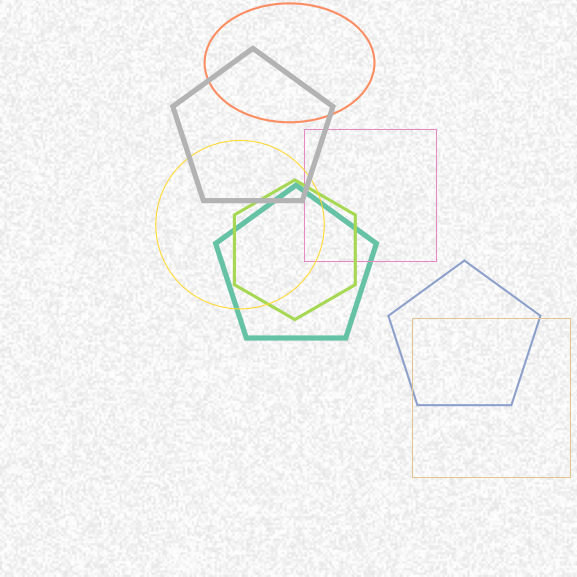[{"shape": "pentagon", "thickness": 2.5, "radius": 0.73, "center": [0.513, 0.532]}, {"shape": "oval", "thickness": 1, "radius": 0.74, "center": [0.501, 0.89]}, {"shape": "pentagon", "thickness": 1, "radius": 0.69, "center": [0.804, 0.41]}, {"shape": "square", "thickness": 0.5, "radius": 0.57, "center": [0.64, 0.661]}, {"shape": "hexagon", "thickness": 1.5, "radius": 0.6, "center": [0.511, 0.567]}, {"shape": "circle", "thickness": 0.5, "radius": 0.73, "center": [0.416, 0.61]}, {"shape": "square", "thickness": 0.5, "radius": 0.69, "center": [0.85, 0.311]}, {"shape": "pentagon", "thickness": 2.5, "radius": 0.73, "center": [0.438, 0.77]}]